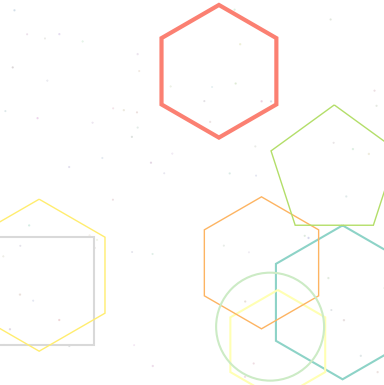[{"shape": "hexagon", "thickness": 1.5, "radius": 1.0, "center": [0.89, 0.215]}, {"shape": "hexagon", "thickness": 1.5, "radius": 0.71, "center": [0.722, 0.105]}, {"shape": "hexagon", "thickness": 3, "radius": 0.86, "center": [0.569, 0.815]}, {"shape": "hexagon", "thickness": 1, "radius": 0.86, "center": [0.679, 0.317]}, {"shape": "pentagon", "thickness": 1, "radius": 0.86, "center": [0.868, 0.555]}, {"shape": "square", "thickness": 1.5, "radius": 0.7, "center": [0.103, 0.244]}, {"shape": "circle", "thickness": 1.5, "radius": 0.7, "center": [0.702, 0.152]}, {"shape": "hexagon", "thickness": 1, "radius": 0.99, "center": [0.102, 0.285]}]